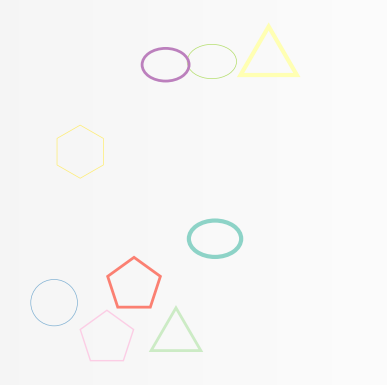[{"shape": "oval", "thickness": 3, "radius": 0.34, "center": [0.555, 0.38]}, {"shape": "triangle", "thickness": 3, "radius": 0.42, "center": [0.693, 0.847]}, {"shape": "pentagon", "thickness": 2, "radius": 0.36, "center": [0.346, 0.26]}, {"shape": "circle", "thickness": 0.5, "radius": 0.3, "center": [0.14, 0.214]}, {"shape": "oval", "thickness": 0.5, "radius": 0.32, "center": [0.547, 0.84]}, {"shape": "pentagon", "thickness": 1, "radius": 0.36, "center": [0.276, 0.122]}, {"shape": "oval", "thickness": 2, "radius": 0.3, "center": [0.427, 0.832]}, {"shape": "triangle", "thickness": 2, "radius": 0.37, "center": [0.454, 0.126]}, {"shape": "hexagon", "thickness": 0.5, "radius": 0.35, "center": [0.207, 0.606]}]